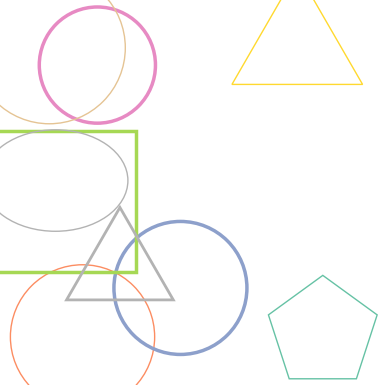[{"shape": "pentagon", "thickness": 1, "radius": 0.74, "center": [0.838, 0.136]}, {"shape": "circle", "thickness": 1, "radius": 0.94, "center": [0.214, 0.125]}, {"shape": "circle", "thickness": 2.5, "radius": 0.86, "center": [0.469, 0.252]}, {"shape": "circle", "thickness": 2.5, "radius": 0.75, "center": [0.253, 0.831]}, {"shape": "square", "thickness": 2.5, "radius": 0.91, "center": [0.171, 0.476]}, {"shape": "triangle", "thickness": 1, "radius": 0.98, "center": [0.772, 0.879]}, {"shape": "circle", "thickness": 1, "radius": 0.99, "center": [0.128, 0.876]}, {"shape": "oval", "thickness": 1, "radius": 0.94, "center": [0.144, 0.531]}, {"shape": "triangle", "thickness": 2, "radius": 0.8, "center": [0.312, 0.301]}]